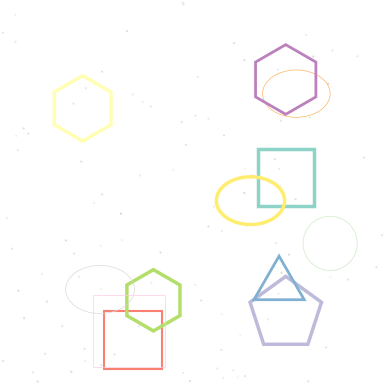[{"shape": "square", "thickness": 2.5, "radius": 0.36, "center": [0.744, 0.539]}, {"shape": "hexagon", "thickness": 2.5, "radius": 0.42, "center": [0.215, 0.718]}, {"shape": "pentagon", "thickness": 2.5, "radius": 0.49, "center": [0.742, 0.185]}, {"shape": "square", "thickness": 1.5, "radius": 0.37, "center": [0.346, 0.117]}, {"shape": "triangle", "thickness": 2, "radius": 0.38, "center": [0.725, 0.259]}, {"shape": "oval", "thickness": 0.5, "radius": 0.44, "center": [0.77, 0.757]}, {"shape": "hexagon", "thickness": 2.5, "radius": 0.4, "center": [0.398, 0.22]}, {"shape": "square", "thickness": 0.5, "radius": 0.47, "center": [0.335, 0.14]}, {"shape": "oval", "thickness": 0.5, "radius": 0.45, "center": [0.26, 0.248]}, {"shape": "hexagon", "thickness": 2, "radius": 0.45, "center": [0.742, 0.794]}, {"shape": "circle", "thickness": 0.5, "radius": 0.35, "center": [0.858, 0.368]}, {"shape": "oval", "thickness": 2.5, "radius": 0.44, "center": [0.651, 0.479]}]